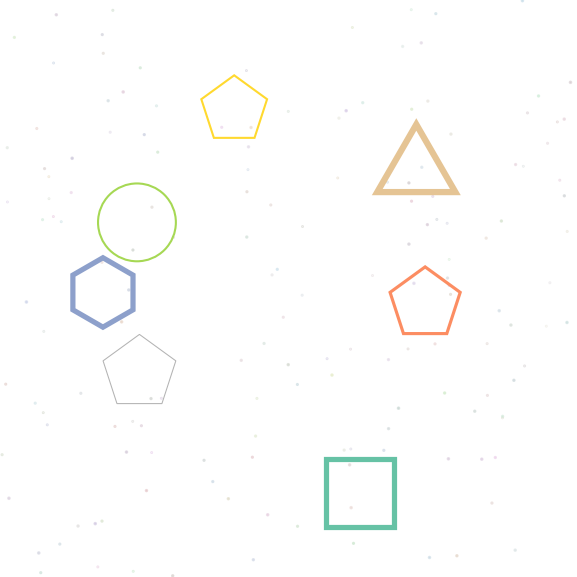[{"shape": "square", "thickness": 2.5, "radius": 0.29, "center": [0.624, 0.145]}, {"shape": "pentagon", "thickness": 1.5, "radius": 0.32, "center": [0.736, 0.473]}, {"shape": "hexagon", "thickness": 2.5, "radius": 0.3, "center": [0.178, 0.493]}, {"shape": "circle", "thickness": 1, "radius": 0.34, "center": [0.237, 0.614]}, {"shape": "pentagon", "thickness": 1, "radius": 0.3, "center": [0.406, 0.809]}, {"shape": "triangle", "thickness": 3, "radius": 0.39, "center": [0.721, 0.706]}, {"shape": "pentagon", "thickness": 0.5, "radius": 0.33, "center": [0.241, 0.354]}]